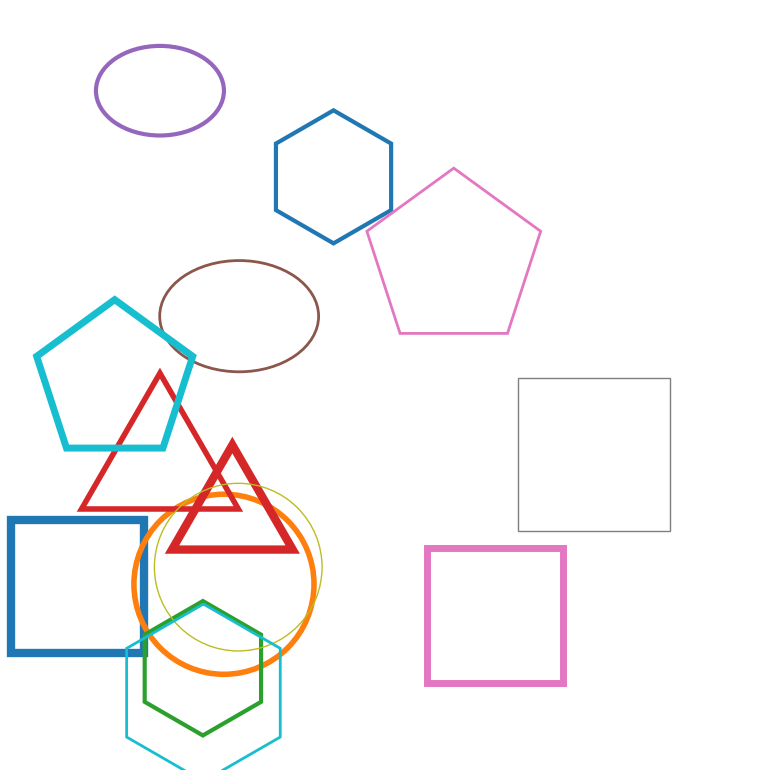[{"shape": "square", "thickness": 3, "radius": 0.43, "center": [0.1, 0.239]}, {"shape": "hexagon", "thickness": 1.5, "radius": 0.43, "center": [0.433, 0.77]}, {"shape": "circle", "thickness": 2, "radius": 0.58, "center": [0.291, 0.241]}, {"shape": "hexagon", "thickness": 1.5, "radius": 0.44, "center": [0.263, 0.132]}, {"shape": "triangle", "thickness": 2, "radius": 0.59, "center": [0.208, 0.398]}, {"shape": "triangle", "thickness": 3, "radius": 0.45, "center": [0.302, 0.332]}, {"shape": "oval", "thickness": 1.5, "radius": 0.42, "center": [0.208, 0.882]}, {"shape": "oval", "thickness": 1, "radius": 0.52, "center": [0.311, 0.589]}, {"shape": "square", "thickness": 2.5, "radius": 0.44, "center": [0.643, 0.201]}, {"shape": "pentagon", "thickness": 1, "radius": 0.59, "center": [0.589, 0.663]}, {"shape": "square", "thickness": 0.5, "radius": 0.5, "center": [0.771, 0.41]}, {"shape": "circle", "thickness": 0.5, "radius": 0.54, "center": [0.309, 0.263]}, {"shape": "hexagon", "thickness": 1, "radius": 0.58, "center": [0.264, 0.1]}, {"shape": "pentagon", "thickness": 2.5, "radius": 0.53, "center": [0.149, 0.504]}]